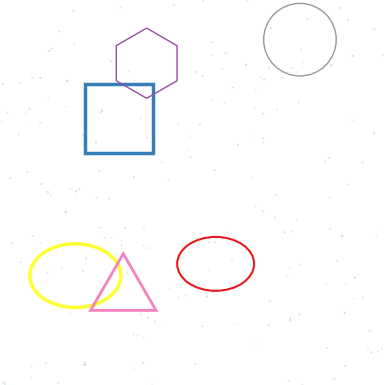[{"shape": "oval", "thickness": 1.5, "radius": 0.5, "center": [0.56, 0.315]}, {"shape": "square", "thickness": 2.5, "radius": 0.45, "center": [0.309, 0.692]}, {"shape": "hexagon", "thickness": 1, "radius": 0.46, "center": [0.381, 0.836]}, {"shape": "oval", "thickness": 2.5, "radius": 0.59, "center": [0.196, 0.284]}, {"shape": "triangle", "thickness": 2, "radius": 0.49, "center": [0.32, 0.243]}, {"shape": "circle", "thickness": 1, "radius": 0.47, "center": [0.779, 0.897]}]